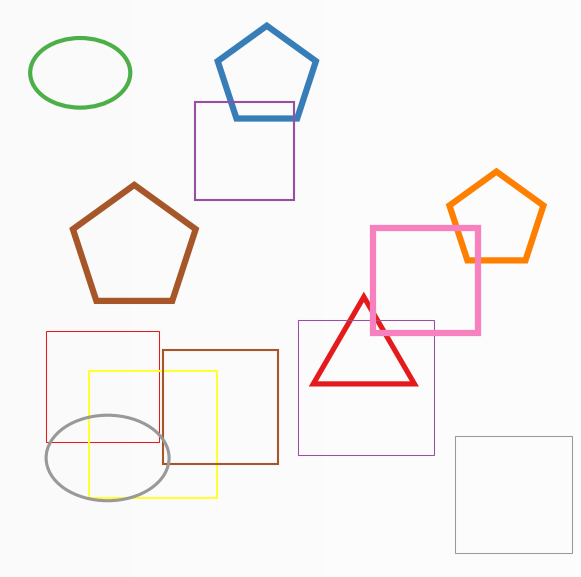[{"shape": "square", "thickness": 0.5, "radius": 0.48, "center": [0.176, 0.33]}, {"shape": "triangle", "thickness": 2.5, "radius": 0.5, "center": [0.626, 0.385]}, {"shape": "pentagon", "thickness": 3, "radius": 0.44, "center": [0.459, 0.866]}, {"shape": "oval", "thickness": 2, "radius": 0.43, "center": [0.138, 0.873]}, {"shape": "square", "thickness": 0.5, "radius": 0.58, "center": [0.63, 0.328]}, {"shape": "square", "thickness": 1, "radius": 0.42, "center": [0.421, 0.737]}, {"shape": "pentagon", "thickness": 3, "radius": 0.42, "center": [0.854, 0.617]}, {"shape": "square", "thickness": 1, "radius": 0.55, "center": [0.263, 0.247]}, {"shape": "square", "thickness": 1, "radius": 0.5, "center": [0.379, 0.294]}, {"shape": "pentagon", "thickness": 3, "radius": 0.56, "center": [0.231, 0.568]}, {"shape": "square", "thickness": 3, "radius": 0.46, "center": [0.732, 0.513]}, {"shape": "oval", "thickness": 1.5, "radius": 0.53, "center": [0.185, 0.206]}, {"shape": "square", "thickness": 0.5, "radius": 0.5, "center": [0.883, 0.143]}]